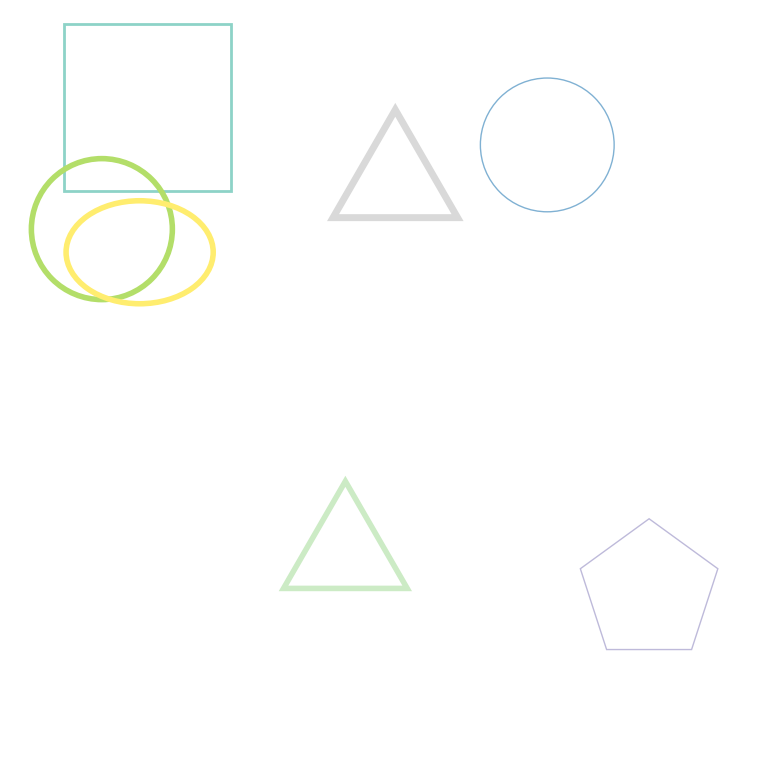[{"shape": "square", "thickness": 1, "radius": 0.54, "center": [0.192, 0.86]}, {"shape": "pentagon", "thickness": 0.5, "radius": 0.47, "center": [0.843, 0.232]}, {"shape": "circle", "thickness": 0.5, "radius": 0.43, "center": [0.711, 0.812]}, {"shape": "circle", "thickness": 2, "radius": 0.46, "center": [0.132, 0.702]}, {"shape": "triangle", "thickness": 2.5, "radius": 0.47, "center": [0.513, 0.764]}, {"shape": "triangle", "thickness": 2, "radius": 0.46, "center": [0.449, 0.282]}, {"shape": "oval", "thickness": 2, "radius": 0.48, "center": [0.181, 0.672]}]